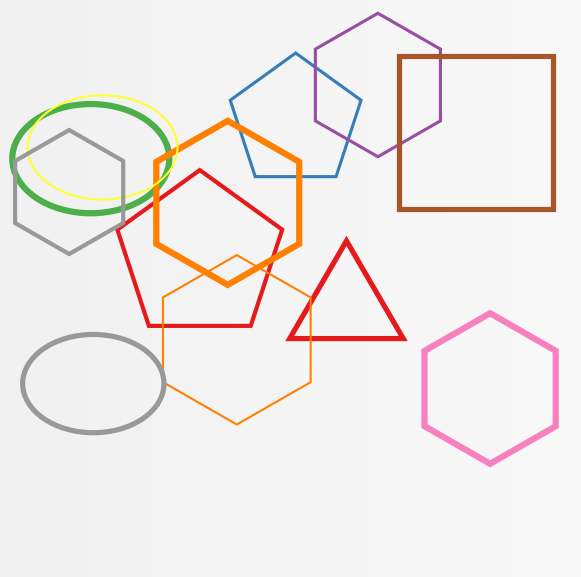[{"shape": "pentagon", "thickness": 2, "radius": 0.75, "center": [0.344, 0.555]}, {"shape": "triangle", "thickness": 2.5, "radius": 0.56, "center": [0.596, 0.469]}, {"shape": "pentagon", "thickness": 1.5, "radius": 0.59, "center": [0.509, 0.789]}, {"shape": "oval", "thickness": 3, "radius": 0.68, "center": [0.156, 0.724]}, {"shape": "hexagon", "thickness": 1.5, "radius": 0.62, "center": [0.65, 0.852]}, {"shape": "hexagon", "thickness": 3, "radius": 0.71, "center": [0.392, 0.648]}, {"shape": "hexagon", "thickness": 1, "radius": 0.73, "center": [0.407, 0.411]}, {"shape": "oval", "thickness": 1, "radius": 0.64, "center": [0.176, 0.744]}, {"shape": "square", "thickness": 2.5, "radius": 0.66, "center": [0.819, 0.77]}, {"shape": "hexagon", "thickness": 3, "radius": 0.65, "center": [0.843, 0.326]}, {"shape": "hexagon", "thickness": 2, "radius": 0.54, "center": [0.119, 0.667]}, {"shape": "oval", "thickness": 2.5, "radius": 0.61, "center": [0.161, 0.335]}]